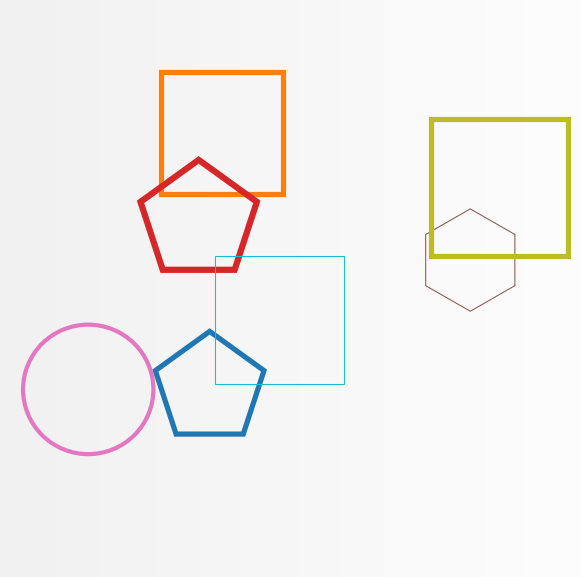[{"shape": "pentagon", "thickness": 2.5, "radius": 0.49, "center": [0.361, 0.327]}, {"shape": "square", "thickness": 2.5, "radius": 0.53, "center": [0.382, 0.769]}, {"shape": "pentagon", "thickness": 3, "radius": 0.53, "center": [0.342, 0.617]}, {"shape": "hexagon", "thickness": 0.5, "radius": 0.44, "center": [0.809, 0.549]}, {"shape": "circle", "thickness": 2, "radius": 0.56, "center": [0.152, 0.325]}, {"shape": "square", "thickness": 2.5, "radius": 0.59, "center": [0.859, 0.675]}, {"shape": "square", "thickness": 0.5, "radius": 0.56, "center": [0.48, 0.445]}]